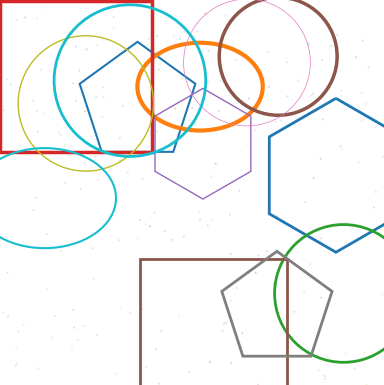[{"shape": "pentagon", "thickness": 1.5, "radius": 0.79, "center": [0.357, 0.733]}, {"shape": "hexagon", "thickness": 2, "radius": 1.0, "center": [0.873, 0.545]}, {"shape": "oval", "thickness": 3, "radius": 0.81, "center": [0.52, 0.775]}, {"shape": "circle", "thickness": 2, "radius": 0.89, "center": [0.892, 0.238]}, {"shape": "square", "thickness": 2.5, "radius": 0.98, "center": [0.197, 0.802]}, {"shape": "hexagon", "thickness": 1, "radius": 0.72, "center": [0.527, 0.627]}, {"shape": "circle", "thickness": 2.5, "radius": 0.77, "center": [0.723, 0.854]}, {"shape": "square", "thickness": 2, "radius": 0.95, "center": [0.554, 0.137]}, {"shape": "circle", "thickness": 0.5, "radius": 0.82, "center": [0.642, 0.838]}, {"shape": "pentagon", "thickness": 2, "radius": 0.75, "center": [0.719, 0.197]}, {"shape": "circle", "thickness": 1, "radius": 0.88, "center": [0.223, 0.731]}, {"shape": "oval", "thickness": 1.5, "radius": 0.93, "center": [0.116, 0.485]}, {"shape": "circle", "thickness": 2, "radius": 0.98, "center": [0.337, 0.791]}]